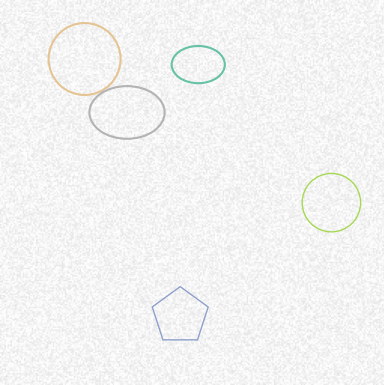[{"shape": "oval", "thickness": 1.5, "radius": 0.35, "center": [0.515, 0.832]}, {"shape": "pentagon", "thickness": 1, "radius": 0.38, "center": [0.468, 0.179]}, {"shape": "circle", "thickness": 1, "radius": 0.38, "center": [0.861, 0.474]}, {"shape": "circle", "thickness": 1.5, "radius": 0.47, "center": [0.22, 0.847]}, {"shape": "oval", "thickness": 1.5, "radius": 0.49, "center": [0.33, 0.708]}]